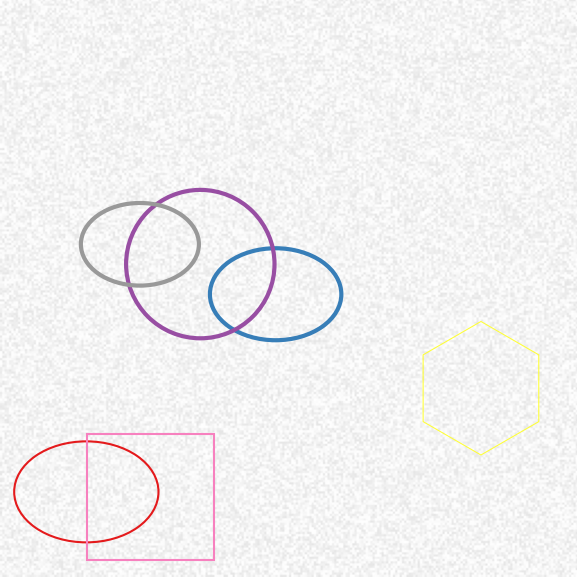[{"shape": "oval", "thickness": 1, "radius": 0.62, "center": [0.149, 0.147]}, {"shape": "oval", "thickness": 2, "radius": 0.57, "center": [0.477, 0.49]}, {"shape": "circle", "thickness": 2, "radius": 0.64, "center": [0.347, 0.542]}, {"shape": "hexagon", "thickness": 0.5, "radius": 0.58, "center": [0.833, 0.327]}, {"shape": "square", "thickness": 1, "radius": 0.55, "center": [0.261, 0.139]}, {"shape": "oval", "thickness": 2, "radius": 0.51, "center": [0.242, 0.576]}]